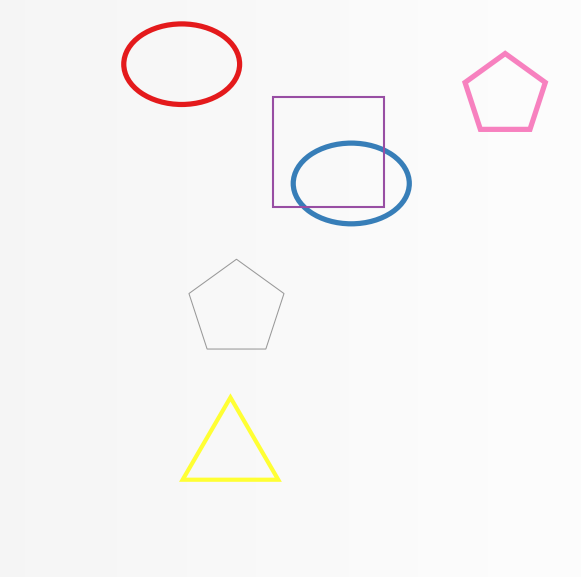[{"shape": "oval", "thickness": 2.5, "radius": 0.5, "center": [0.313, 0.888]}, {"shape": "oval", "thickness": 2.5, "radius": 0.5, "center": [0.604, 0.681]}, {"shape": "square", "thickness": 1, "radius": 0.48, "center": [0.565, 0.735]}, {"shape": "triangle", "thickness": 2, "radius": 0.47, "center": [0.396, 0.216]}, {"shape": "pentagon", "thickness": 2.5, "radius": 0.36, "center": [0.869, 0.834]}, {"shape": "pentagon", "thickness": 0.5, "radius": 0.43, "center": [0.407, 0.464]}]